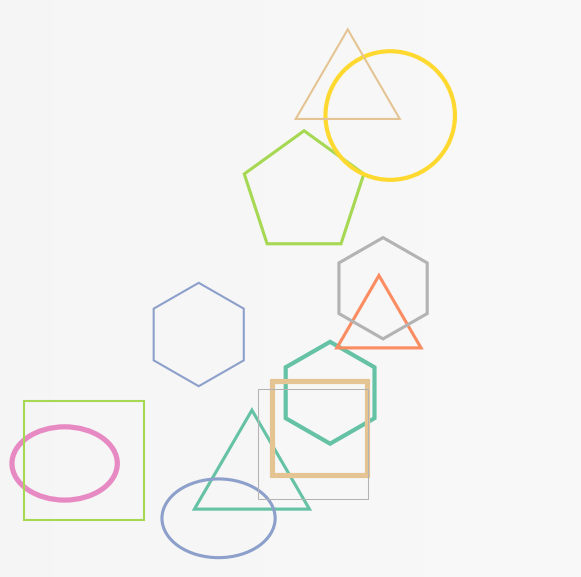[{"shape": "hexagon", "thickness": 2, "radius": 0.44, "center": [0.568, 0.319]}, {"shape": "triangle", "thickness": 1.5, "radius": 0.57, "center": [0.433, 0.175]}, {"shape": "triangle", "thickness": 1.5, "radius": 0.42, "center": [0.652, 0.439]}, {"shape": "oval", "thickness": 1.5, "radius": 0.49, "center": [0.376, 0.102]}, {"shape": "hexagon", "thickness": 1, "radius": 0.45, "center": [0.342, 0.42]}, {"shape": "oval", "thickness": 2.5, "radius": 0.45, "center": [0.111, 0.197]}, {"shape": "pentagon", "thickness": 1.5, "radius": 0.54, "center": [0.523, 0.665]}, {"shape": "square", "thickness": 1, "radius": 0.52, "center": [0.144, 0.202]}, {"shape": "circle", "thickness": 2, "radius": 0.56, "center": [0.671, 0.799]}, {"shape": "triangle", "thickness": 1, "radius": 0.52, "center": [0.598, 0.845]}, {"shape": "square", "thickness": 2.5, "radius": 0.41, "center": [0.55, 0.258]}, {"shape": "square", "thickness": 0.5, "radius": 0.47, "center": [0.539, 0.23]}, {"shape": "hexagon", "thickness": 1.5, "radius": 0.44, "center": [0.659, 0.5]}]